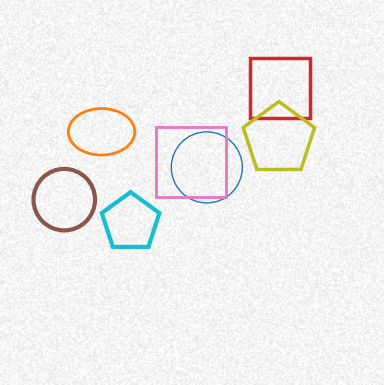[{"shape": "circle", "thickness": 1, "radius": 0.46, "center": [0.537, 0.565]}, {"shape": "oval", "thickness": 2, "radius": 0.43, "center": [0.264, 0.658]}, {"shape": "square", "thickness": 2.5, "radius": 0.39, "center": [0.727, 0.772]}, {"shape": "circle", "thickness": 3, "radius": 0.4, "center": [0.167, 0.481]}, {"shape": "square", "thickness": 2, "radius": 0.46, "center": [0.496, 0.58]}, {"shape": "pentagon", "thickness": 2.5, "radius": 0.49, "center": [0.724, 0.639]}, {"shape": "pentagon", "thickness": 3, "radius": 0.39, "center": [0.339, 0.422]}]